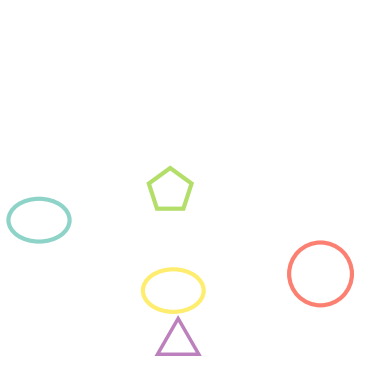[{"shape": "oval", "thickness": 3, "radius": 0.4, "center": [0.101, 0.428]}, {"shape": "circle", "thickness": 3, "radius": 0.41, "center": [0.833, 0.289]}, {"shape": "pentagon", "thickness": 3, "radius": 0.29, "center": [0.442, 0.505]}, {"shape": "triangle", "thickness": 2.5, "radius": 0.31, "center": [0.463, 0.111]}, {"shape": "oval", "thickness": 3, "radius": 0.39, "center": [0.45, 0.245]}]